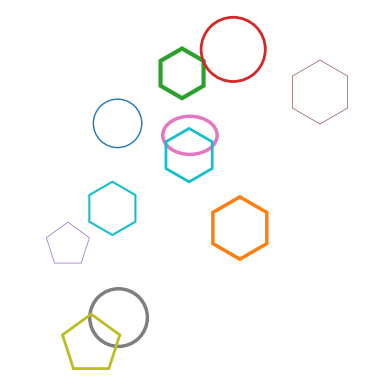[{"shape": "circle", "thickness": 1, "radius": 0.31, "center": [0.305, 0.68]}, {"shape": "hexagon", "thickness": 2.5, "radius": 0.4, "center": [0.623, 0.408]}, {"shape": "hexagon", "thickness": 3, "radius": 0.32, "center": [0.473, 0.809]}, {"shape": "circle", "thickness": 2, "radius": 0.42, "center": [0.606, 0.872]}, {"shape": "pentagon", "thickness": 0.5, "radius": 0.29, "center": [0.176, 0.364]}, {"shape": "hexagon", "thickness": 0.5, "radius": 0.41, "center": [0.831, 0.761]}, {"shape": "oval", "thickness": 2.5, "radius": 0.35, "center": [0.493, 0.648]}, {"shape": "circle", "thickness": 2.5, "radius": 0.37, "center": [0.308, 0.175]}, {"shape": "pentagon", "thickness": 2, "radius": 0.39, "center": [0.237, 0.106]}, {"shape": "hexagon", "thickness": 1.5, "radius": 0.35, "center": [0.292, 0.459]}, {"shape": "hexagon", "thickness": 2, "radius": 0.35, "center": [0.491, 0.597]}]